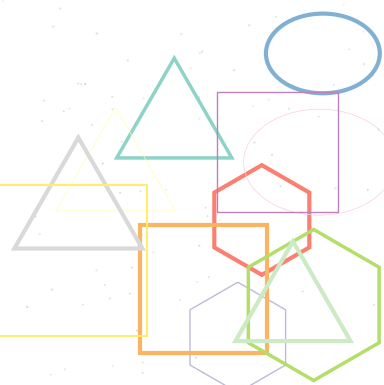[{"shape": "triangle", "thickness": 2.5, "radius": 0.86, "center": [0.453, 0.676]}, {"shape": "triangle", "thickness": 0.5, "radius": 0.9, "center": [0.3, 0.542]}, {"shape": "hexagon", "thickness": 1, "radius": 0.72, "center": [0.618, 0.124]}, {"shape": "hexagon", "thickness": 3, "radius": 0.71, "center": [0.68, 0.429]}, {"shape": "oval", "thickness": 3, "radius": 0.74, "center": [0.839, 0.861]}, {"shape": "square", "thickness": 3, "radius": 0.83, "center": [0.529, 0.25]}, {"shape": "hexagon", "thickness": 2.5, "radius": 0.98, "center": [0.815, 0.208]}, {"shape": "oval", "thickness": 0.5, "radius": 0.98, "center": [0.829, 0.579]}, {"shape": "triangle", "thickness": 3, "radius": 0.96, "center": [0.204, 0.451]}, {"shape": "square", "thickness": 1, "radius": 0.78, "center": [0.721, 0.606]}, {"shape": "triangle", "thickness": 3, "radius": 0.86, "center": [0.761, 0.2]}, {"shape": "square", "thickness": 1.5, "radius": 0.98, "center": [0.185, 0.324]}]